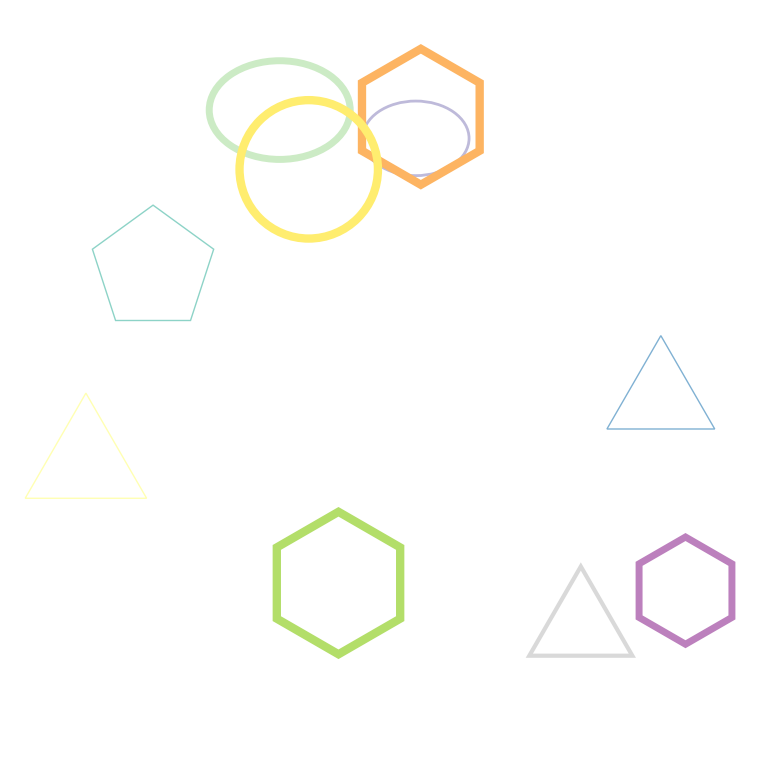[{"shape": "pentagon", "thickness": 0.5, "radius": 0.41, "center": [0.199, 0.651]}, {"shape": "triangle", "thickness": 0.5, "radius": 0.46, "center": [0.112, 0.398]}, {"shape": "oval", "thickness": 1, "radius": 0.35, "center": [0.54, 0.82]}, {"shape": "triangle", "thickness": 0.5, "radius": 0.4, "center": [0.858, 0.483]}, {"shape": "hexagon", "thickness": 3, "radius": 0.44, "center": [0.547, 0.848]}, {"shape": "hexagon", "thickness": 3, "radius": 0.46, "center": [0.44, 0.243]}, {"shape": "triangle", "thickness": 1.5, "radius": 0.39, "center": [0.754, 0.187]}, {"shape": "hexagon", "thickness": 2.5, "radius": 0.35, "center": [0.89, 0.233]}, {"shape": "oval", "thickness": 2.5, "radius": 0.46, "center": [0.363, 0.857]}, {"shape": "circle", "thickness": 3, "radius": 0.45, "center": [0.401, 0.78]}]